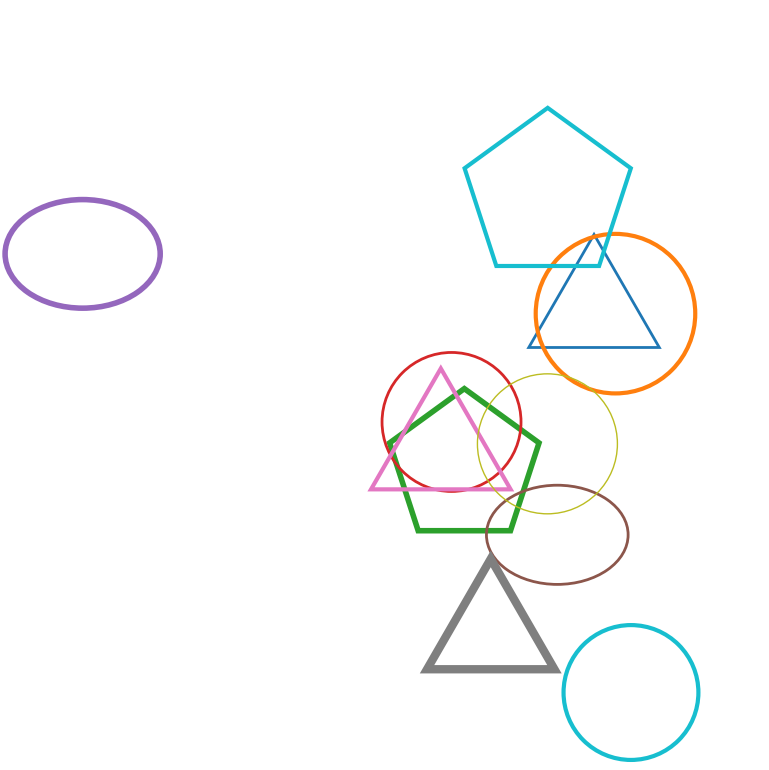[{"shape": "triangle", "thickness": 1, "radius": 0.49, "center": [0.771, 0.598]}, {"shape": "circle", "thickness": 1.5, "radius": 0.52, "center": [0.799, 0.593]}, {"shape": "pentagon", "thickness": 2, "radius": 0.51, "center": [0.603, 0.393]}, {"shape": "circle", "thickness": 1, "radius": 0.45, "center": [0.586, 0.452]}, {"shape": "oval", "thickness": 2, "radius": 0.5, "center": [0.107, 0.67]}, {"shape": "oval", "thickness": 1, "radius": 0.46, "center": [0.724, 0.305]}, {"shape": "triangle", "thickness": 1.5, "radius": 0.52, "center": [0.572, 0.417]}, {"shape": "triangle", "thickness": 3, "radius": 0.48, "center": [0.637, 0.179]}, {"shape": "circle", "thickness": 0.5, "radius": 0.45, "center": [0.711, 0.424]}, {"shape": "circle", "thickness": 1.5, "radius": 0.44, "center": [0.819, 0.101]}, {"shape": "pentagon", "thickness": 1.5, "radius": 0.57, "center": [0.711, 0.746]}]